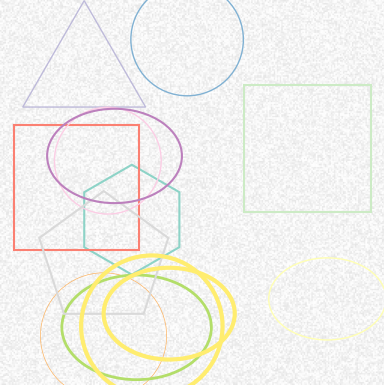[{"shape": "hexagon", "thickness": 1.5, "radius": 0.71, "center": [0.342, 0.429]}, {"shape": "oval", "thickness": 1, "radius": 0.76, "center": [0.85, 0.224]}, {"shape": "triangle", "thickness": 1, "radius": 0.92, "center": [0.219, 0.814]}, {"shape": "square", "thickness": 1.5, "radius": 0.81, "center": [0.199, 0.513]}, {"shape": "circle", "thickness": 1, "radius": 0.73, "center": [0.486, 0.897]}, {"shape": "circle", "thickness": 0.5, "radius": 0.82, "center": [0.269, 0.128]}, {"shape": "oval", "thickness": 2, "radius": 0.97, "center": [0.355, 0.15]}, {"shape": "circle", "thickness": 1, "radius": 0.69, "center": [0.28, 0.583]}, {"shape": "pentagon", "thickness": 1.5, "radius": 0.88, "center": [0.27, 0.327]}, {"shape": "oval", "thickness": 1.5, "radius": 0.88, "center": [0.297, 0.595]}, {"shape": "square", "thickness": 1.5, "radius": 0.83, "center": [0.798, 0.614]}, {"shape": "circle", "thickness": 3, "radius": 0.92, "center": [0.394, 0.153]}, {"shape": "oval", "thickness": 3, "radius": 0.85, "center": [0.439, 0.185]}]